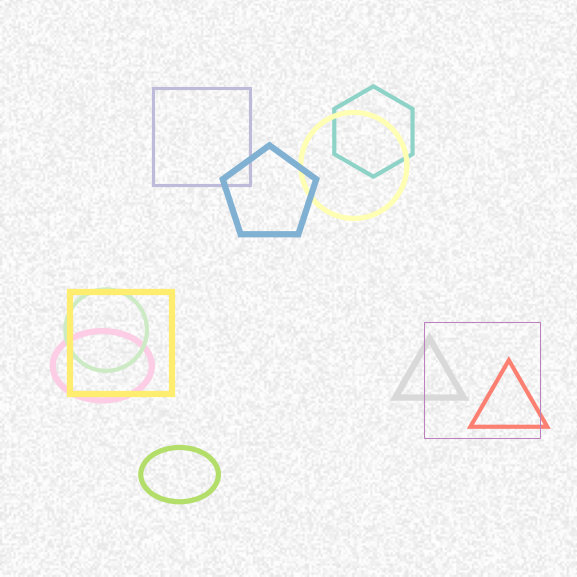[{"shape": "hexagon", "thickness": 2, "radius": 0.39, "center": [0.647, 0.771]}, {"shape": "circle", "thickness": 2.5, "radius": 0.46, "center": [0.613, 0.713]}, {"shape": "square", "thickness": 1.5, "radius": 0.42, "center": [0.349, 0.763]}, {"shape": "triangle", "thickness": 2, "radius": 0.38, "center": [0.881, 0.299]}, {"shape": "pentagon", "thickness": 3, "radius": 0.43, "center": [0.467, 0.662]}, {"shape": "oval", "thickness": 2.5, "radius": 0.34, "center": [0.311, 0.177]}, {"shape": "oval", "thickness": 3, "radius": 0.43, "center": [0.177, 0.366]}, {"shape": "triangle", "thickness": 3, "radius": 0.34, "center": [0.744, 0.345]}, {"shape": "square", "thickness": 0.5, "radius": 0.5, "center": [0.835, 0.341]}, {"shape": "circle", "thickness": 2, "radius": 0.35, "center": [0.184, 0.428]}, {"shape": "square", "thickness": 3, "radius": 0.45, "center": [0.21, 0.405]}]